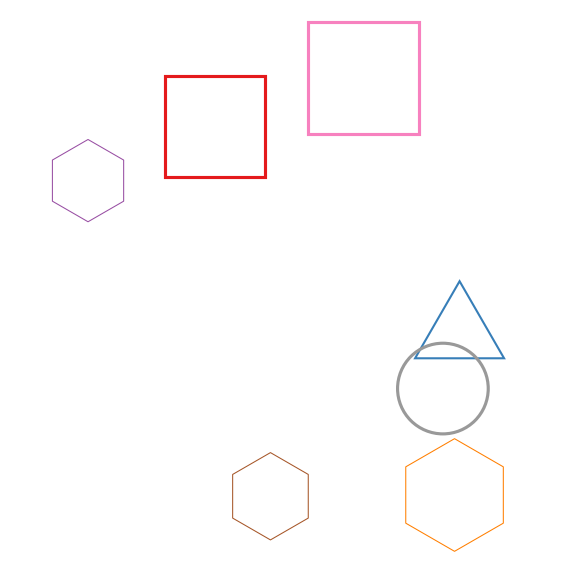[{"shape": "square", "thickness": 1.5, "radius": 0.44, "center": [0.372, 0.78]}, {"shape": "triangle", "thickness": 1, "radius": 0.44, "center": [0.796, 0.423]}, {"shape": "hexagon", "thickness": 0.5, "radius": 0.36, "center": [0.152, 0.686]}, {"shape": "hexagon", "thickness": 0.5, "radius": 0.49, "center": [0.787, 0.142]}, {"shape": "hexagon", "thickness": 0.5, "radius": 0.38, "center": [0.468, 0.14]}, {"shape": "square", "thickness": 1.5, "radius": 0.48, "center": [0.629, 0.864]}, {"shape": "circle", "thickness": 1.5, "radius": 0.39, "center": [0.767, 0.326]}]